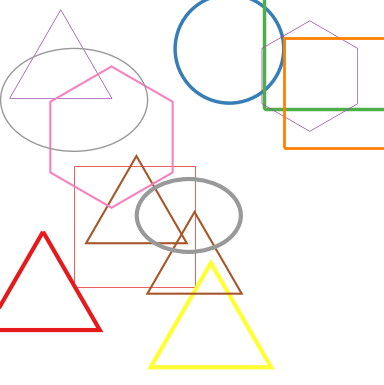[{"shape": "square", "thickness": 0.5, "radius": 0.78, "center": [0.349, 0.411]}, {"shape": "triangle", "thickness": 3, "radius": 0.85, "center": [0.112, 0.228]}, {"shape": "circle", "thickness": 2.5, "radius": 0.71, "center": [0.596, 0.873]}, {"shape": "square", "thickness": 2.5, "radius": 0.79, "center": [0.844, 0.875]}, {"shape": "triangle", "thickness": 0.5, "radius": 0.77, "center": [0.158, 0.821]}, {"shape": "hexagon", "thickness": 0.5, "radius": 0.72, "center": [0.805, 0.802]}, {"shape": "square", "thickness": 2, "radius": 0.71, "center": [0.879, 0.759]}, {"shape": "triangle", "thickness": 3, "radius": 0.9, "center": [0.548, 0.136]}, {"shape": "triangle", "thickness": 1.5, "radius": 0.71, "center": [0.505, 0.308]}, {"shape": "triangle", "thickness": 1.5, "radius": 0.76, "center": [0.354, 0.444]}, {"shape": "hexagon", "thickness": 1.5, "radius": 0.92, "center": [0.29, 0.644]}, {"shape": "oval", "thickness": 3, "radius": 0.68, "center": [0.49, 0.44]}, {"shape": "oval", "thickness": 1, "radius": 0.95, "center": [0.192, 0.741]}]